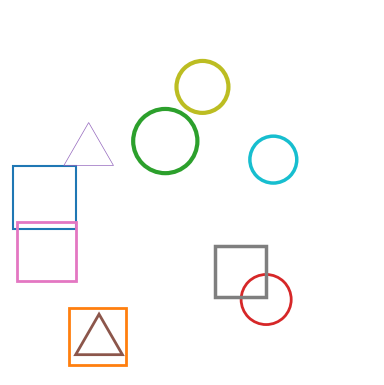[{"shape": "square", "thickness": 1.5, "radius": 0.41, "center": [0.116, 0.487]}, {"shape": "square", "thickness": 2, "radius": 0.37, "center": [0.254, 0.125]}, {"shape": "circle", "thickness": 3, "radius": 0.42, "center": [0.429, 0.634]}, {"shape": "circle", "thickness": 2, "radius": 0.33, "center": [0.691, 0.222]}, {"shape": "triangle", "thickness": 0.5, "radius": 0.37, "center": [0.23, 0.607]}, {"shape": "triangle", "thickness": 2, "radius": 0.35, "center": [0.257, 0.114]}, {"shape": "square", "thickness": 2, "radius": 0.38, "center": [0.121, 0.347]}, {"shape": "square", "thickness": 2.5, "radius": 0.33, "center": [0.625, 0.295]}, {"shape": "circle", "thickness": 3, "radius": 0.34, "center": [0.526, 0.774]}, {"shape": "circle", "thickness": 2.5, "radius": 0.3, "center": [0.71, 0.585]}]